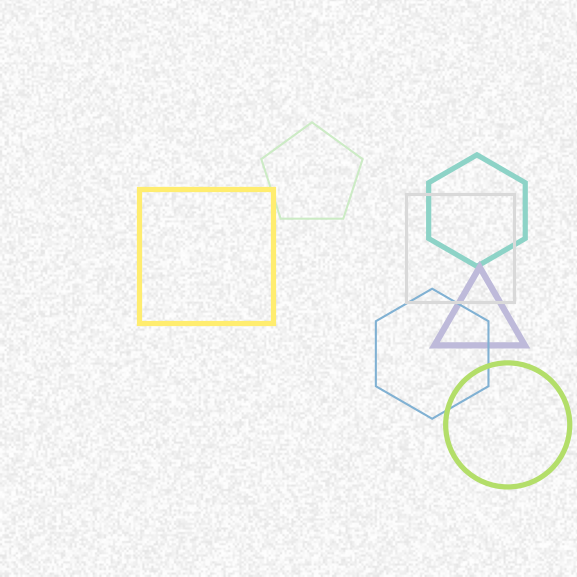[{"shape": "hexagon", "thickness": 2.5, "radius": 0.48, "center": [0.826, 0.634]}, {"shape": "triangle", "thickness": 3, "radius": 0.45, "center": [0.831, 0.446]}, {"shape": "hexagon", "thickness": 1, "radius": 0.56, "center": [0.748, 0.387]}, {"shape": "circle", "thickness": 2.5, "radius": 0.54, "center": [0.879, 0.263]}, {"shape": "square", "thickness": 1.5, "radius": 0.47, "center": [0.797, 0.57]}, {"shape": "pentagon", "thickness": 1, "radius": 0.46, "center": [0.54, 0.695]}, {"shape": "square", "thickness": 2.5, "radius": 0.58, "center": [0.356, 0.556]}]